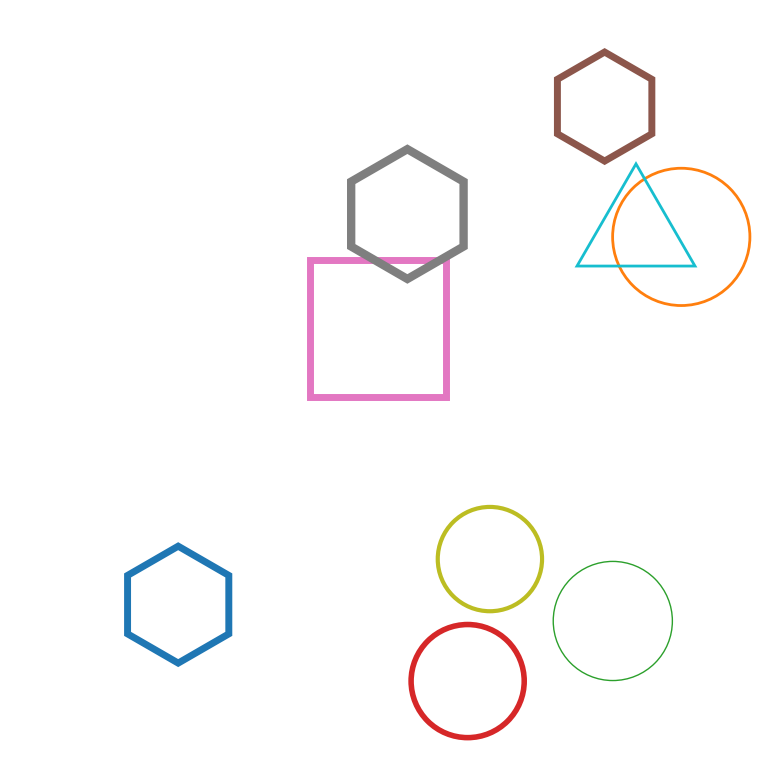[{"shape": "hexagon", "thickness": 2.5, "radius": 0.38, "center": [0.231, 0.215]}, {"shape": "circle", "thickness": 1, "radius": 0.45, "center": [0.885, 0.692]}, {"shape": "circle", "thickness": 0.5, "radius": 0.39, "center": [0.796, 0.194]}, {"shape": "circle", "thickness": 2, "radius": 0.37, "center": [0.607, 0.115]}, {"shape": "hexagon", "thickness": 2.5, "radius": 0.35, "center": [0.785, 0.862]}, {"shape": "square", "thickness": 2.5, "radius": 0.44, "center": [0.491, 0.573]}, {"shape": "hexagon", "thickness": 3, "radius": 0.42, "center": [0.529, 0.722]}, {"shape": "circle", "thickness": 1.5, "radius": 0.34, "center": [0.636, 0.274]}, {"shape": "triangle", "thickness": 1, "radius": 0.44, "center": [0.826, 0.699]}]